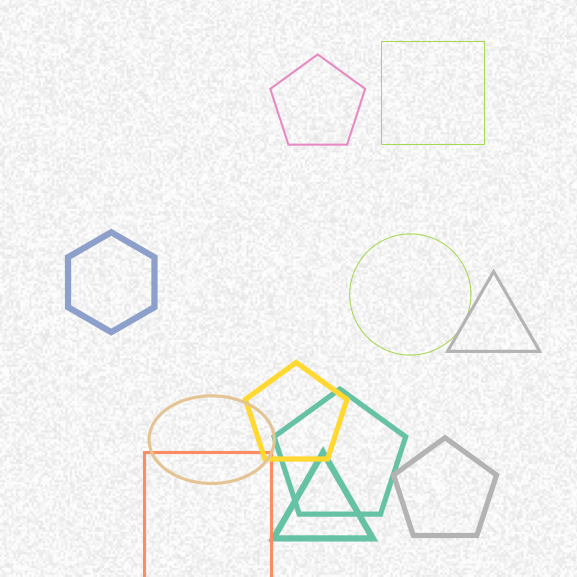[{"shape": "triangle", "thickness": 3, "radius": 0.5, "center": [0.559, 0.116]}, {"shape": "pentagon", "thickness": 2.5, "radius": 0.6, "center": [0.589, 0.206]}, {"shape": "square", "thickness": 1.5, "radius": 0.55, "center": [0.36, 0.106]}, {"shape": "hexagon", "thickness": 3, "radius": 0.43, "center": [0.193, 0.51]}, {"shape": "pentagon", "thickness": 1, "radius": 0.43, "center": [0.55, 0.819]}, {"shape": "square", "thickness": 0.5, "radius": 0.45, "center": [0.749, 0.839]}, {"shape": "circle", "thickness": 0.5, "radius": 0.52, "center": [0.711, 0.489]}, {"shape": "pentagon", "thickness": 2.5, "radius": 0.46, "center": [0.513, 0.279]}, {"shape": "oval", "thickness": 1.5, "radius": 0.54, "center": [0.366, 0.238]}, {"shape": "pentagon", "thickness": 2.5, "radius": 0.47, "center": [0.771, 0.148]}, {"shape": "triangle", "thickness": 1.5, "radius": 0.46, "center": [0.855, 0.437]}]